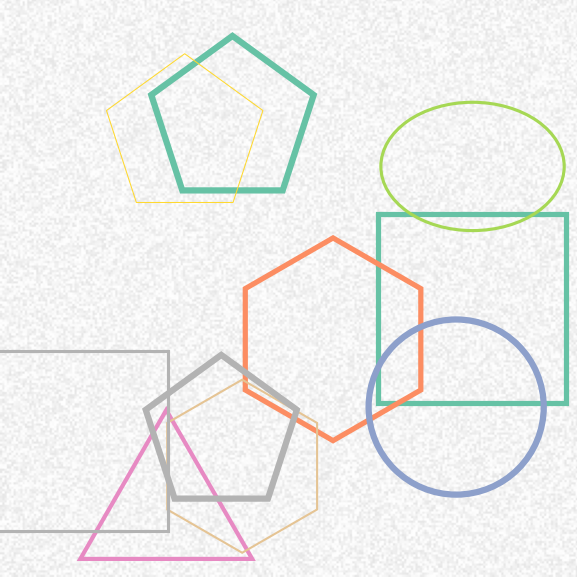[{"shape": "square", "thickness": 2.5, "radius": 0.82, "center": [0.817, 0.465]}, {"shape": "pentagon", "thickness": 3, "radius": 0.74, "center": [0.403, 0.789]}, {"shape": "hexagon", "thickness": 2.5, "radius": 0.88, "center": [0.577, 0.412]}, {"shape": "circle", "thickness": 3, "radius": 0.76, "center": [0.79, 0.294]}, {"shape": "triangle", "thickness": 2, "radius": 0.86, "center": [0.288, 0.117]}, {"shape": "oval", "thickness": 1.5, "radius": 0.79, "center": [0.818, 0.711]}, {"shape": "pentagon", "thickness": 0.5, "radius": 0.71, "center": [0.32, 0.764]}, {"shape": "hexagon", "thickness": 1, "radius": 0.75, "center": [0.419, 0.192]}, {"shape": "square", "thickness": 1.5, "radius": 0.78, "center": [0.136, 0.236]}, {"shape": "pentagon", "thickness": 3, "radius": 0.69, "center": [0.383, 0.247]}]